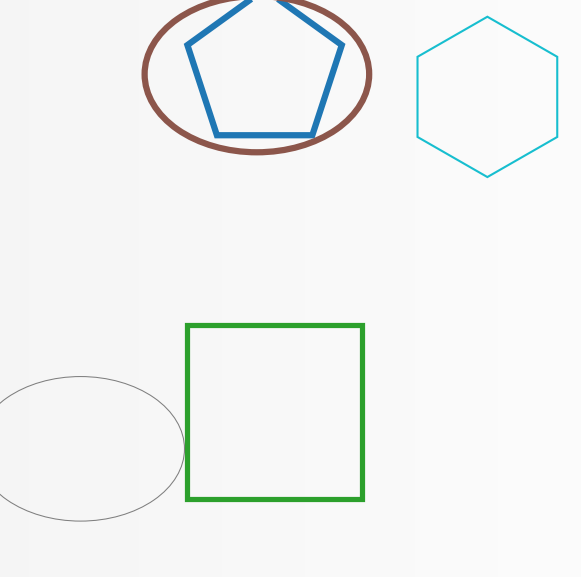[{"shape": "pentagon", "thickness": 3, "radius": 0.7, "center": [0.455, 0.878]}, {"shape": "square", "thickness": 2.5, "radius": 0.76, "center": [0.472, 0.285]}, {"shape": "oval", "thickness": 3, "radius": 0.97, "center": [0.442, 0.871]}, {"shape": "oval", "thickness": 0.5, "radius": 0.89, "center": [0.139, 0.222]}, {"shape": "hexagon", "thickness": 1, "radius": 0.69, "center": [0.839, 0.831]}]